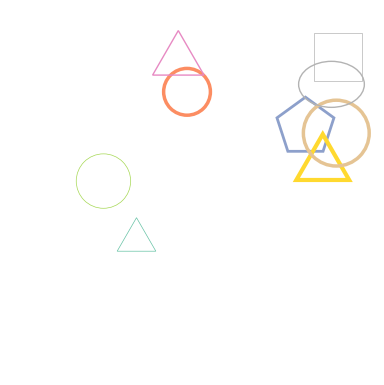[{"shape": "triangle", "thickness": 0.5, "radius": 0.29, "center": [0.355, 0.377]}, {"shape": "circle", "thickness": 2.5, "radius": 0.3, "center": [0.486, 0.762]}, {"shape": "pentagon", "thickness": 2, "radius": 0.39, "center": [0.793, 0.67]}, {"shape": "triangle", "thickness": 1, "radius": 0.39, "center": [0.463, 0.844]}, {"shape": "circle", "thickness": 0.5, "radius": 0.35, "center": [0.269, 0.53]}, {"shape": "triangle", "thickness": 3, "radius": 0.4, "center": [0.838, 0.572]}, {"shape": "circle", "thickness": 2.5, "radius": 0.43, "center": [0.873, 0.654]}, {"shape": "square", "thickness": 0.5, "radius": 0.31, "center": [0.878, 0.851]}, {"shape": "oval", "thickness": 1, "radius": 0.43, "center": [0.861, 0.781]}]